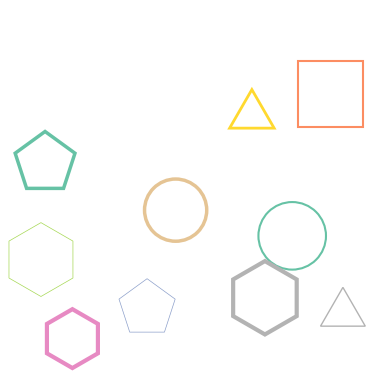[{"shape": "circle", "thickness": 1.5, "radius": 0.44, "center": [0.759, 0.387]}, {"shape": "pentagon", "thickness": 2.5, "radius": 0.41, "center": [0.117, 0.577]}, {"shape": "square", "thickness": 1.5, "radius": 0.43, "center": [0.859, 0.756]}, {"shape": "pentagon", "thickness": 0.5, "radius": 0.38, "center": [0.382, 0.199]}, {"shape": "hexagon", "thickness": 3, "radius": 0.38, "center": [0.188, 0.121]}, {"shape": "hexagon", "thickness": 0.5, "radius": 0.48, "center": [0.106, 0.326]}, {"shape": "triangle", "thickness": 2, "radius": 0.33, "center": [0.654, 0.701]}, {"shape": "circle", "thickness": 2.5, "radius": 0.4, "center": [0.456, 0.454]}, {"shape": "triangle", "thickness": 1, "radius": 0.34, "center": [0.891, 0.186]}, {"shape": "hexagon", "thickness": 3, "radius": 0.48, "center": [0.688, 0.227]}]